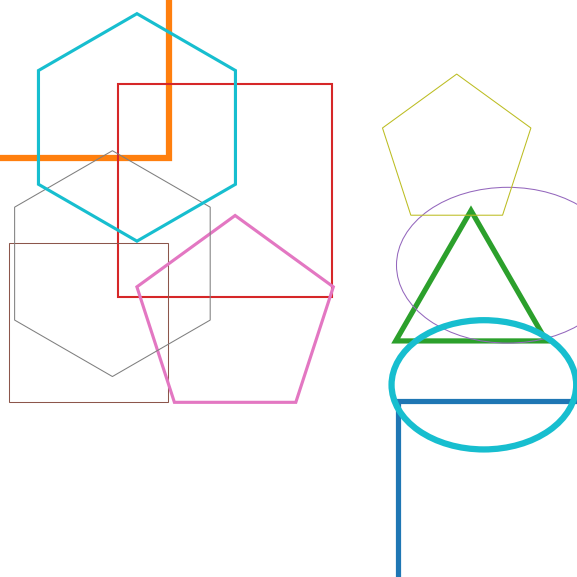[{"shape": "square", "thickness": 2.5, "radius": 0.88, "center": [0.865, 0.129]}, {"shape": "square", "thickness": 3, "radius": 0.86, "center": [0.121, 0.897]}, {"shape": "triangle", "thickness": 2.5, "radius": 0.75, "center": [0.816, 0.484]}, {"shape": "square", "thickness": 1, "radius": 0.92, "center": [0.39, 0.669]}, {"shape": "oval", "thickness": 0.5, "radius": 0.96, "center": [0.879, 0.54]}, {"shape": "square", "thickness": 0.5, "radius": 0.69, "center": [0.153, 0.44]}, {"shape": "pentagon", "thickness": 1.5, "radius": 0.89, "center": [0.407, 0.447]}, {"shape": "hexagon", "thickness": 0.5, "radius": 0.98, "center": [0.195, 0.543]}, {"shape": "pentagon", "thickness": 0.5, "radius": 0.68, "center": [0.791, 0.736]}, {"shape": "oval", "thickness": 3, "radius": 0.8, "center": [0.838, 0.333]}, {"shape": "hexagon", "thickness": 1.5, "radius": 0.98, "center": [0.237, 0.779]}]